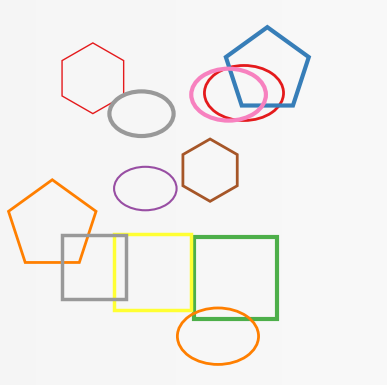[{"shape": "oval", "thickness": 2, "radius": 0.51, "center": [0.63, 0.758]}, {"shape": "hexagon", "thickness": 1, "radius": 0.46, "center": [0.24, 0.797]}, {"shape": "pentagon", "thickness": 3, "radius": 0.56, "center": [0.69, 0.817]}, {"shape": "square", "thickness": 3, "radius": 0.53, "center": [0.608, 0.278]}, {"shape": "oval", "thickness": 1.5, "radius": 0.4, "center": [0.375, 0.51]}, {"shape": "oval", "thickness": 2, "radius": 0.52, "center": [0.562, 0.127]}, {"shape": "pentagon", "thickness": 2, "radius": 0.59, "center": [0.135, 0.414]}, {"shape": "square", "thickness": 2.5, "radius": 0.5, "center": [0.394, 0.294]}, {"shape": "hexagon", "thickness": 2, "radius": 0.4, "center": [0.542, 0.558]}, {"shape": "oval", "thickness": 3, "radius": 0.48, "center": [0.59, 0.754]}, {"shape": "oval", "thickness": 3, "radius": 0.41, "center": [0.365, 0.705]}, {"shape": "square", "thickness": 2.5, "radius": 0.41, "center": [0.242, 0.307]}]